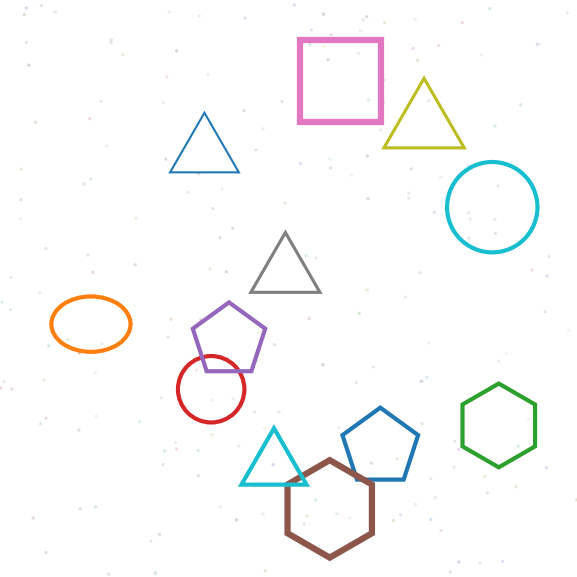[{"shape": "pentagon", "thickness": 2, "radius": 0.34, "center": [0.659, 0.224]}, {"shape": "triangle", "thickness": 1, "radius": 0.34, "center": [0.354, 0.735]}, {"shape": "oval", "thickness": 2, "radius": 0.34, "center": [0.157, 0.438]}, {"shape": "hexagon", "thickness": 2, "radius": 0.36, "center": [0.864, 0.262]}, {"shape": "circle", "thickness": 2, "radius": 0.29, "center": [0.366, 0.325]}, {"shape": "pentagon", "thickness": 2, "radius": 0.33, "center": [0.397, 0.41]}, {"shape": "hexagon", "thickness": 3, "radius": 0.42, "center": [0.571, 0.118]}, {"shape": "square", "thickness": 3, "radius": 0.35, "center": [0.59, 0.859]}, {"shape": "triangle", "thickness": 1.5, "radius": 0.35, "center": [0.494, 0.527]}, {"shape": "triangle", "thickness": 1.5, "radius": 0.4, "center": [0.734, 0.783]}, {"shape": "triangle", "thickness": 2, "radius": 0.33, "center": [0.474, 0.192]}, {"shape": "circle", "thickness": 2, "radius": 0.39, "center": [0.852, 0.64]}]